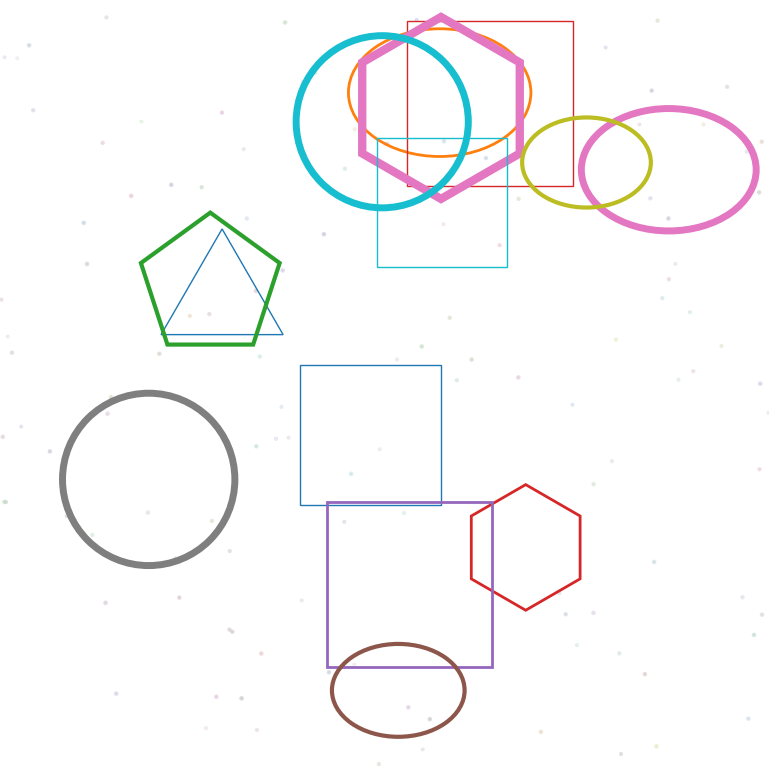[{"shape": "triangle", "thickness": 0.5, "radius": 0.46, "center": [0.288, 0.611]}, {"shape": "square", "thickness": 0.5, "radius": 0.46, "center": [0.481, 0.435]}, {"shape": "oval", "thickness": 1, "radius": 0.59, "center": [0.571, 0.88]}, {"shape": "pentagon", "thickness": 1.5, "radius": 0.47, "center": [0.273, 0.629]}, {"shape": "hexagon", "thickness": 1, "radius": 0.41, "center": [0.683, 0.289]}, {"shape": "square", "thickness": 0.5, "radius": 0.54, "center": [0.636, 0.866]}, {"shape": "square", "thickness": 1, "radius": 0.54, "center": [0.532, 0.241]}, {"shape": "oval", "thickness": 1.5, "radius": 0.43, "center": [0.517, 0.103]}, {"shape": "hexagon", "thickness": 3, "radius": 0.59, "center": [0.573, 0.86]}, {"shape": "oval", "thickness": 2.5, "radius": 0.57, "center": [0.869, 0.78]}, {"shape": "circle", "thickness": 2.5, "radius": 0.56, "center": [0.193, 0.377]}, {"shape": "oval", "thickness": 1.5, "radius": 0.42, "center": [0.762, 0.789]}, {"shape": "circle", "thickness": 2.5, "radius": 0.56, "center": [0.496, 0.842]}, {"shape": "square", "thickness": 0.5, "radius": 0.42, "center": [0.574, 0.737]}]